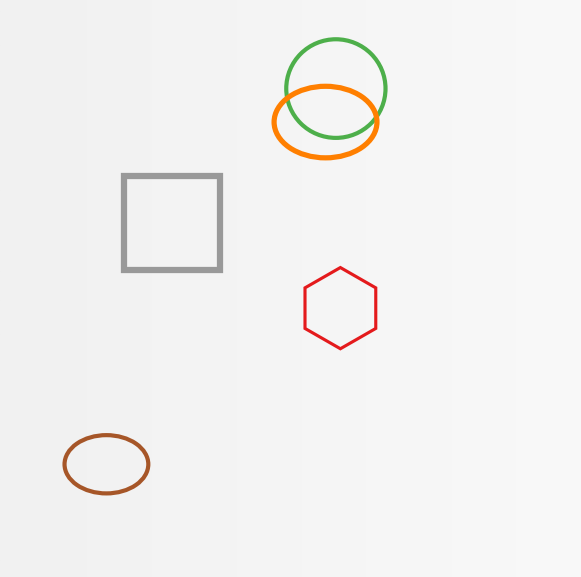[{"shape": "hexagon", "thickness": 1.5, "radius": 0.35, "center": [0.586, 0.466]}, {"shape": "circle", "thickness": 2, "radius": 0.43, "center": [0.578, 0.846]}, {"shape": "oval", "thickness": 2.5, "radius": 0.44, "center": [0.56, 0.788]}, {"shape": "oval", "thickness": 2, "radius": 0.36, "center": [0.183, 0.195]}, {"shape": "square", "thickness": 3, "radius": 0.41, "center": [0.296, 0.613]}]